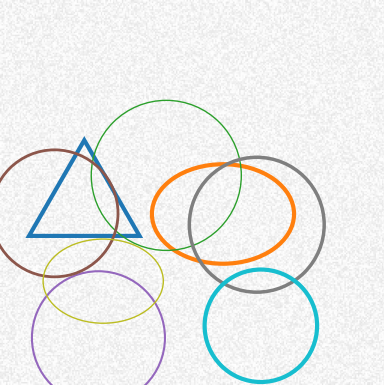[{"shape": "triangle", "thickness": 3, "radius": 0.83, "center": [0.219, 0.47]}, {"shape": "oval", "thickness": 3, "radius": 0.92, "center": [0.579, 0.444]}, {"shape": "circle", "thickness": 1, "radius": 0.97, "center": [0.432, 0.544]}, {"shape": "circle", "thickness": 1.5, "radius": 0.86, "center": [0.256, 0.123]}, {"shape": "circle", "thickness": 2, "radius": 0.82, "center": [0.142, 0.446]}, {"shape": "circle", "thickness": 2.5, "radius": 0.88, "center": [0.667, 0.416]}, {"shape": "oval", "thickness": 1, "radius": 0.78, "center": [0.268, 0.27]}, {"shape": "circle", "thickness": 3, "radius": 0.73, "center": [0.678, 0.154]}]